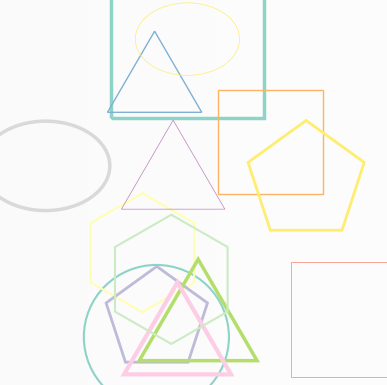[{"shape": "square", "thickness": 2.5, "radius": 0.99, "center": [0.483, 0.892]}, {"shape": "circle", "thickness": 1.5, "radius": 0.94, "center": [0.404, 0.125]}, {"shape": "hexagon", "thickness": 1.5, "radius": 0.77, "center": [0.367, 0.344]}, {"shape": "pentagon", "thickness": 2, "radius": 0.69, "center": [0.405, 0.171]}, {"shape": "square", "thickness": 0.5, "radius": 0.75, "center": [0.899, 0.17]}, {"shape": "triangle", "thickness": 1, "radius": 0.7, "center": [0.399, 0.779]}, {"shape": "square", "thickness": 1, "radius": 0.68, "center": [0.697, 0.632]}, {"shape": "triangle", "thickness": 2.5, "radius": 0.88, "center": [0.511, 0.151]}, {"shape": "triangle", "thickness": 3, "radius": 0.8, "center": [0.458, 0.107]}, {"shape": "oval", "thickness": 2.5, "radius": 0.83, "center": [0.117, 0.569]}, {"shape": "triangle", "thickness": 0.5, "radius": 0.77, "center": [0.447, 0.534]}, {"shape": "hexagon", "thickness": 1.5, "radius": 0.84, "center": [0.442, 0.274]}, {"shape": "oval", "thickness": 0.5, "radius": 0.67, "center": [0.484, 0.898]}, {"shape": "pentagon", "thickness": 2, "radius": 0.79, "center": [0.79, 0.53]}]